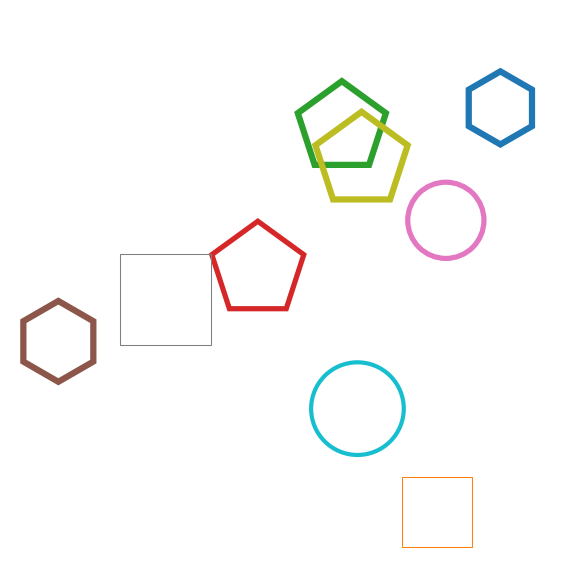[{"shape": "hexagon", "thickness": 3, "radius": 0.32, "center": [0.866, 0.812]}, {"shape": "square", "thickness": 0.5, "radius": 0.3, "center": [0.757, 0.112]}, {"shape": "pentagon", "thickness": 3, "radius": 0.4, "center": [0.592, 0.778]}, {"shape": "pentagon", "thickness": 2.5, "radius": 0.42, "center": [0.446, 0.532]}, {"shape": "hexagon", "thickness": 3, "radius": 0.35, "center": [0.101, 0.408]}, {"shape": "circle", "thickness": 2.5, "radius": 0.33, "center": [0.772, 0.618]}, {"shape": "square", "thickness": 0.5, "radius": 0.39, "center": [0.287, 0.48]}, {"shape": "pentagon", "thickness": 3, "radius": 0.42, "center": [0.626, 0.722]}, {"shape": "circle", "thickness": 2, "radius": 0.4, "center": [0.619, 0.292]}]